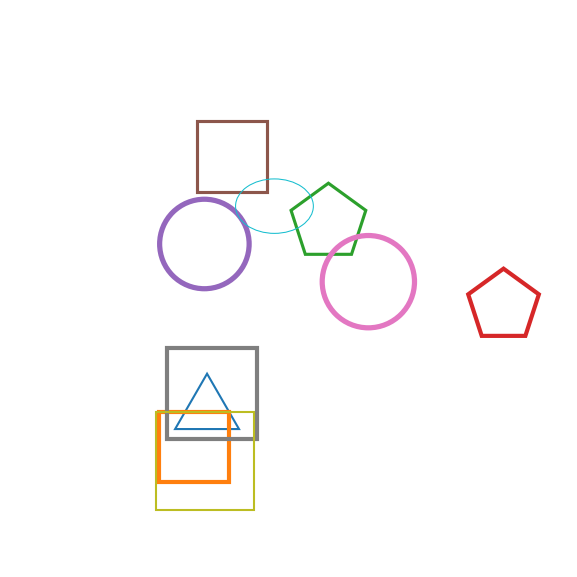[{"shape": "triangle", "thickness": 1, "radius": 0.32, "center": [0.359, 0.288]}, {"shape": "square", "thickness": 2, "radius": 0.3, "center": [0.336, 0.225]}, {"shape": "pentagon", "thickness": 1.5, "radius": 0.34, "center": [0.569, 0.614]}, {"shape": "pentagon", "thickness": 2, "radius": 0.32, "center": [0.872, 0.47]}, {"shape": "circle", "thickness": 2.5, "radius": 0.39, "center": [0.354, 0.577]}, {"shape": "square", "thickness": 1.5, "radius": 0.31, "center": [0.402, 0.728]}, {"shape": "circle", "thickness": 2.5, "radius": 0.4, "center": [0.638, 0.511]}, {"shape": "square", "thickness": 2, "radius": 0.39, "center": [0.367, 0.318]}, {"shape": "square", "thickness": 1, "radius": 0.42, "center": [0.354, 0.201]}, {"shape": "oval", "thickness": 0.5, "radius": 0.34, "center": [0.475, 0.642]}]